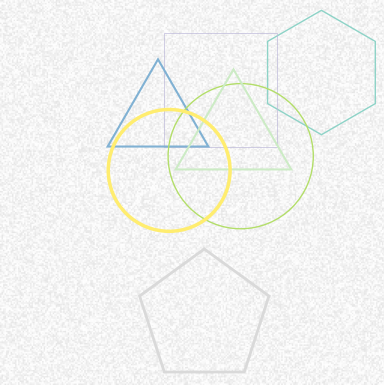[{"shape": "hexagon", "thickness": 1, "radius": 0.81, "center": [0.835, 0.812]}, {"shape": "square", "thickness": 0.5, "radius": 0.74, "center": [0.573, 0.766]}, {"shape": "triangle", "thickness": 1.5, "radius": 0.76, "center": [0.41, 0.695]}, {"shape": "circle", "thickness": 1, "radius": 0.94, "center": [0.625, 0.594]}, {"shape": "pentagon", "thickness": 2, "radius": 0.88, "center": [0.531, 0.177]}, {"shape": "triangle", "thickness": 1.5, "radius": 0.87, "center": [0.606, 0.647]}, {"shape": "circle", "thickness": 2.5, "radius": 0.79, "center": [0.439, 0.557]}]